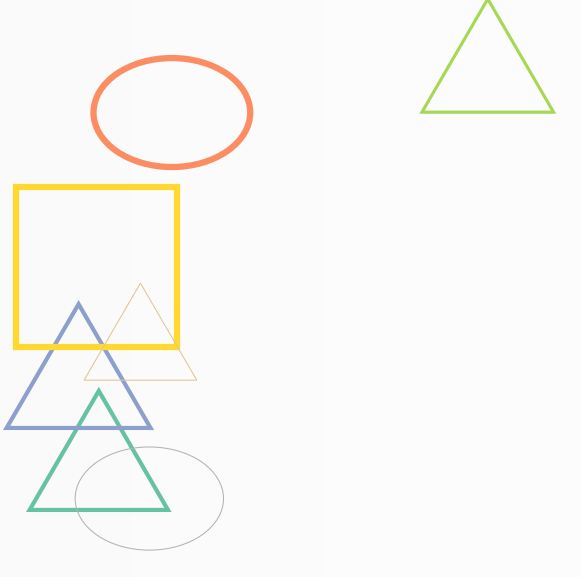[{"shape": "triangle", "thickness": 2, "radius": 0.69, "center": [0.17, 0.185]}, {"shape": "oval", "thickness": 3, "radius": 0.67, "center": [0.296, 0.804]}, {"shape": "triangle", "thickness": 2, "radius": 0.71, "center": [0.135, 0.33]}, {"shape": "triangle", "thickness": 1.5, "radius": 0.65, "center": [0.839, 0.87]}, {"shape": "square", "thickness": 3, "radius": 0.69, "center": [0.167, 0.537]}, {"shape": "triangle", "thickness": 0.5, "radius": 0.56, "center": [0.242, 0.397]}, {"shape": "oval", "thickness": 0.5, "radius": 0.64, "center": [0.257, 0.136]}]